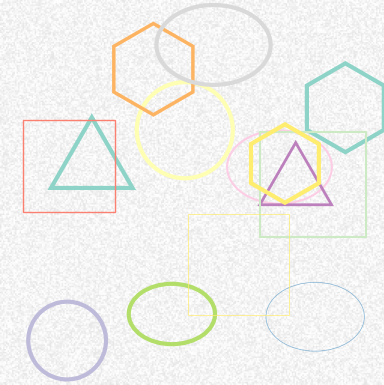[{"shape": "triangle", "thickness": 3, "radius": 0.61, "center": [0.238, 0.573]}, {"shape": "hexagon", "thickness": 3, "radius": 0.58, "center": [0.897, 0.72]}, {"shape": "circle", "thickness": 3, "radius": 0.62, "center": [0.48, 0.662]}, {"shape": "circle", "thickness": 3, "radius": 0.5, "center": [0.174, 0.115]}, {"shape": "square", "thickness": 1, "radius": 0.6, "center": [0.18, 0.568]}, {"shape": "oval", "thickness": 0.5, "radius": 0.64, "center": [0.819, 0.177]}, {"shape": "hexagon", "thickness": 2.5, "radius": 0.59, "center": [0.398, 0.82]}, {"shape": "oval", "thickness": 3, "radius": 0.56, "center": [0.447, 0.184]}, {"shape": "oval", "thickness": 1.5, "radius": 0.68, "center": [0.726, 0.566]}, {"shape": "oval", "thickness": 3, "radius": 0.74, "center": [0.555, 0.883]}, {"shape": "triangle", "thickness": 2, "radius": 0.54, "center": [0.768, 0.522]}, {"shape": "square", "thickness": 1.5, "radius": 0.68, "center": [0.813, 0.521]}, {"shape": "square", "thickness": 0.5, "radius": 0.66, "center": [0.62, 0.313]}, {"shape": "hexagon", "thickness": 3, "radius": 0.51, "center": [0.74, 0.575]}]